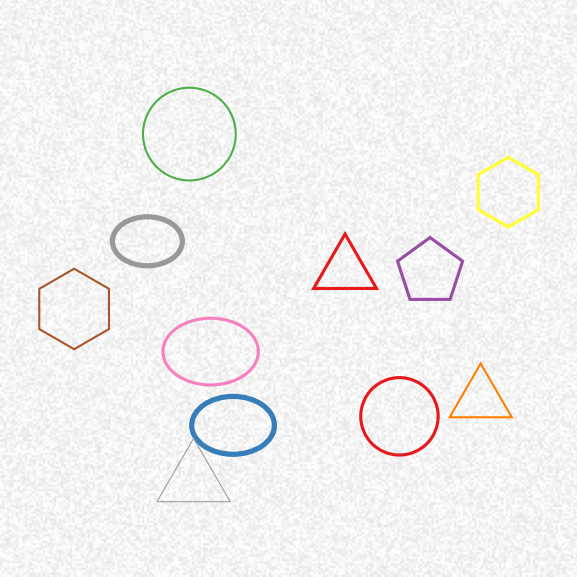[{"shape": "circle", "thickness": 1.5, "radius": 0.34, "center": [0.692, 0.278]}, {"shape": "triangle", "thickness": 1.5, "radius": 0.31, "center": [0.597, 0.531]}, {"shape": "oval", "thickness": 2.5, "radius": 0.36, "center": [0.404, 0.263]}, {"shape": "circle", "thickness": 1, "radius": 0.4, "center": [0.328, 0.767]}, {"shape": "pentagon", "thickness": 1.5, "radius": 0.3, "center": [0.745, 0.529]}, {"shape": "triangle", "thickness": 1, "radius": 0.31, "center": [0.832, 0.308]}, {"shape": "hexagon", "thickness": 1.5, "radius": 0.3, "center": [0.88, 0.666]}, {"shape": "hexagon", "thickness": 1, "radius": 0.35, "center": [0.128, 0.464]}, {"shape": "oval", "thickness": 1.5, "radius": 0.41, "center": [0.365, 0.39]}, {"shape": "triangle", "thickness": 0.5, "radius": 0.37, "center": [0.335, 0.167]}, {"shape": "oval", "thickness": 2.5, "radius": 0.3, "center": [0.255, 0.581]}]